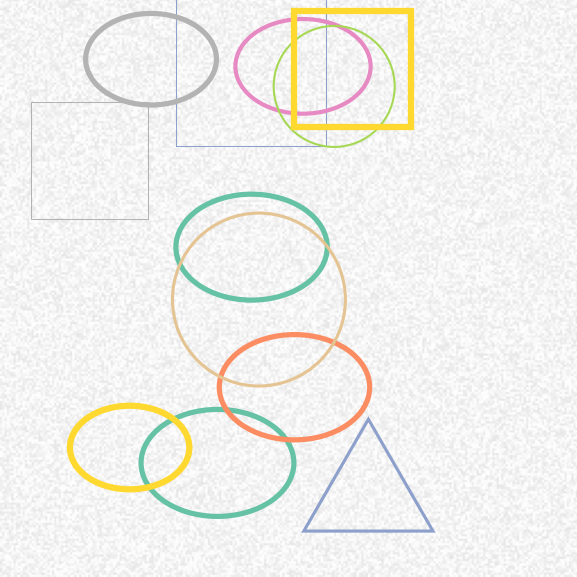[{"shape": "oval", "thickness": 2.5, "radius": 0.66, "center": [0.436, 0.571]}, {"shape": "oval", "thickness": 2.5, "radius": 0.66, "center": [0.377, 0.198]}, {"shape": "oval", "thickness": 2.5, "radius": 0.65, "center": [0.51, 0.329]}, {"shape": "triangle", "thickness": 1.5, "radius": 0.65, "center": [0.638, 0.144]}, {"shape": "square", "thickness": 0.5, "radius": 0.65, "center": [0.434, 0.876]}, {"shape": "oval", "thickness": 2, "radius": 0.59, "center": [0.525, 0.884]}, {"shape": "circle", "thickness": 1, "radius": 0.52, "center": [0.579, 0.849]}, {"shape": "square", "thickness": 3, "radius": 0.5, "center": [0.61, 0.88]}, {"shape": "oval", "thickness": 3, "radius": 0.52, "center": [0.224, 0.224]}, {"shape": "circle", "thickness": 1.5, "radius": 0.75, "center": [0.448, 0.48]}, {"shape": "square", "thickness": 0.5, "radius": 0.51, "center": [0.156, 0.721]}, {"shape": "oval", "thickness": 2.5, "radius": 0.57, "center": [0.262, 0.897]}]